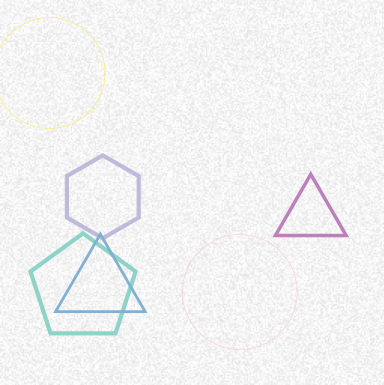[{"shape": "pentagon", "thickness": 3, "radius": 0.72, "center": [0.216, 0.25]}, {"shape": "hexagon", "thickness": 3, "radius": 0.54, "center": [0.267, 0.489]}, {"shape": "triangle", "thickness": 2, "radius": 0.67, "center": [0.261, 0.258]}, {"shape": "circle", "thickness": 0.5, "radius": 0.75, "center": [0.623, 0.242]}, {"shape": "triangle", "thickness": 2.5, "radius": 0.53, "center": [0.807, 0.441]}, {"shape": "circle", "thickness": 0.5, "radius": 0.72, "center": [0.129, 0.811]}]